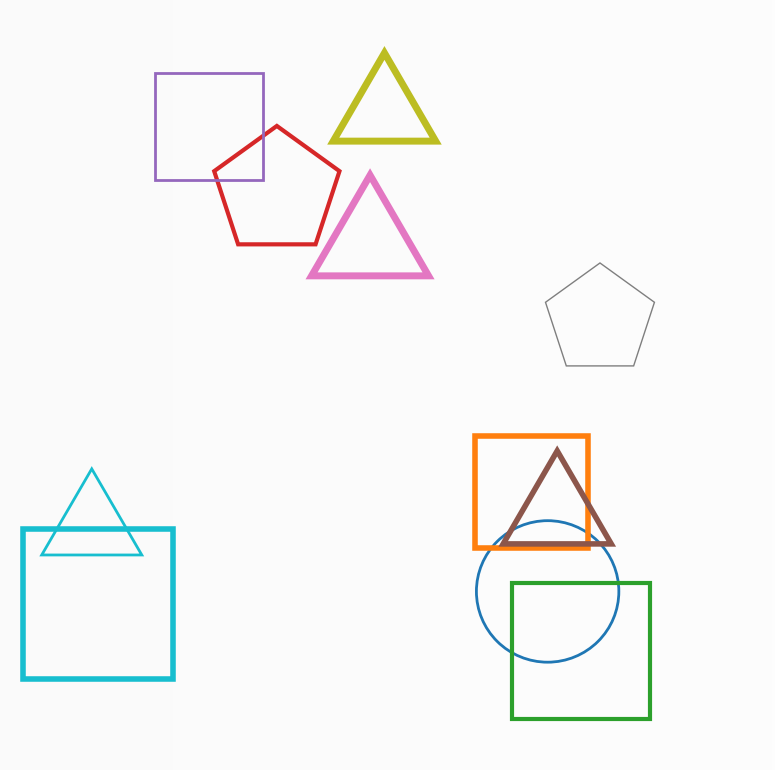[{"shape": "circle", "thickness": 1, "radius": 0.46, "center": [0.707, 0.232]}, {"shape": "square", "thickness": 2, "radius": 0.36, "center": [0.686, 0.361]}, {"shape": "square", "thickness": 1.5, "radius": 0.44, "center": [0.749, 0.155]}, {"shape": "pentagon", "thickness": 1.5, "radius": 0.42, "center": [0.357, 0.751]}, {"shape": "square", "thickness": 1, "radius": 0.35, "center": [0.27, 0.836]}, {"shape": "triangle", "thickness": 2, "radius": 0.4, "center": [0.719, 0.334]}, {"shape": "triangle", "thickness": 2.5, "radius": 0.44, "center": [0.477, 0.685]}, {"shape": "pentagon", "thickness": 0.5, "radius": 0.37, "center": [0.774, 0.585]}, {"shape": "triangle", "thickness": 2.5, "radius": 0.38, "center": [0.496, 0.855]}, {"shape": "triangle", "thickness": 1, "radius": 0.37, "center": [0.118, 0.317]}, {"shape": "square", "thickness": 2, "radius": 0.49, "center": [0.127, 0.216]}]